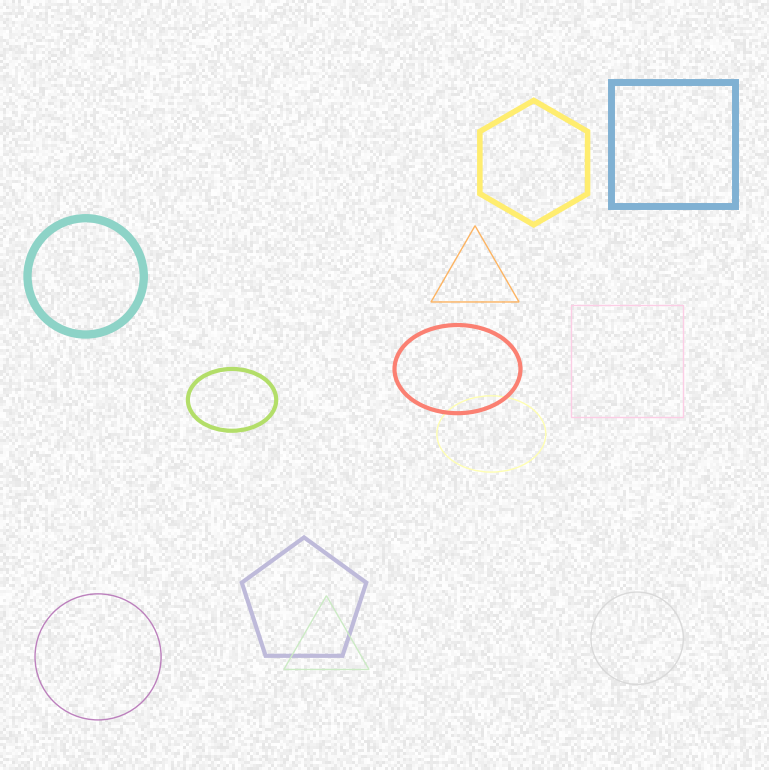[{"shape": "circle", "thickness": 3, "radius": 0.38, "center": [0.111, 0.641]}, {"shape": "oval", "thickness": 0.5, "radius": 0.35, "center": [0.638, 0.436]}, {"shape": "pentagon", "thickness": 1.5, "radius": 0.42, "center": [0.395, 0.217]}, {"shape": "oval", "thickness": 1.5, "radius": 0.41, "center": [0.594, 0.521]}, {"shape": "square", "thickness": 2.5, "radius": 0.4, "center": [0.874, 0.813]}, {"shape": "triangle", "thickness": 0.5, "radius": 0.33, "center": [0.617, 0.641]}, {"shape": "oval", "thickness": 1.5, "radius": 0.29, "center": [0.301, 0.481]}, {"shape": "square", "thickness": 0.5, "radius": 0.36, "center": [0.815, 0.531]}, {"shape": "circle", "thickness": 0.5, "radius": 0.3, "center": [0.827, 0.171]}, {"shape": "circle", "thickness": 0.5, "radius": 0.41, "center": [0.127, 0.147]}, {"shape": "triangle", "thickness": 0.5, "radius": 0.32, "center": [0.424, 0.163]}, {"shape": "hexagon", "thickness": 2, "radius": 0.4, "center": [0.693, 0.789]}]